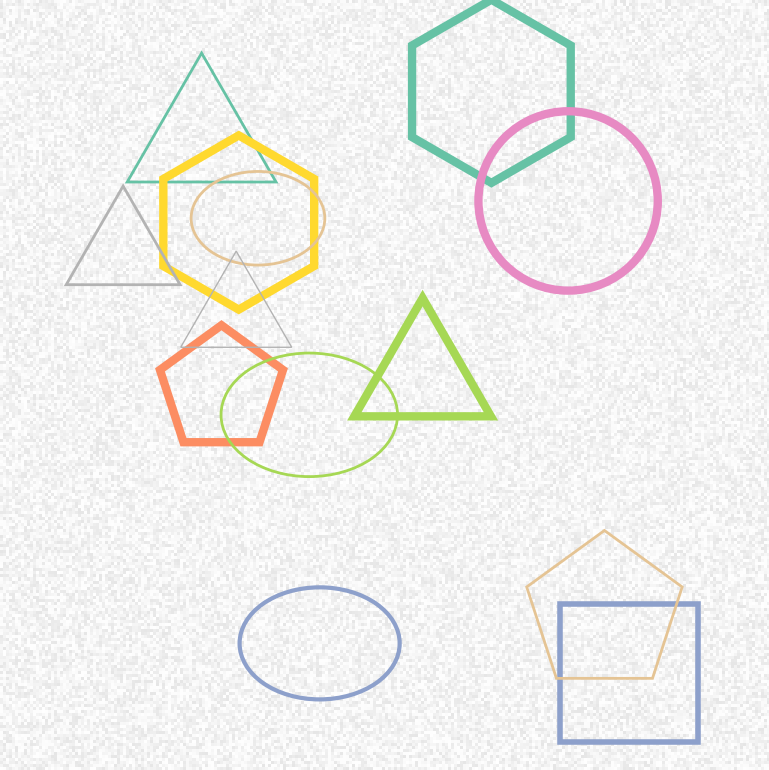[{"shape": "hexagon", "thickness": 3, "radius": 0.59, "center": [0.638, 0.881]}, {"shape": "triangle", "thickness": 1, "radius": 0.56, "center": [0.262, 0.819]}, {"shape": "pentagon", "thickness": 3, "radius": 0.42, "center": [0.288, 0.494]}, {"shape": "square", "thickness": 2, "radius": 0.45, "center": [0.817, 0.126]}, {"shape": "oval", "thickness": 1.5, "radius": 0.52, "center": [0.415, 0.164]}, {"shape": "circle", "thickness": 3, "radius": 0.58, "center": [0.738, 0.739]}, {"shape": "oval", "thickness": 1, "radius": 0.57, "center": [0.402, 0.461]}, {"shape": "triangle", "thickness": 3, "radius": 0.51, "center": [0.549, 0.511]}, {"shape": "hexagon", "thickness": 3, "radius": 0.57, "center": [0.31, 0.711]}, {"shape": "oval", "thickness": 1, "radius": 0.43, "center": [0.335, 0.717]}, {"shape": "pentagon", "thickness": 1, "radius": 0.53, "center": [0.785, 0.205]}, {"shape": "triangle", "thickness": 0.5, "radius": 0.42, "center": [0.307, 0.591]}, {"shape": "triangle", "thickness": 1, "radius": 0.43, "center": [0.16, 0.673]}]